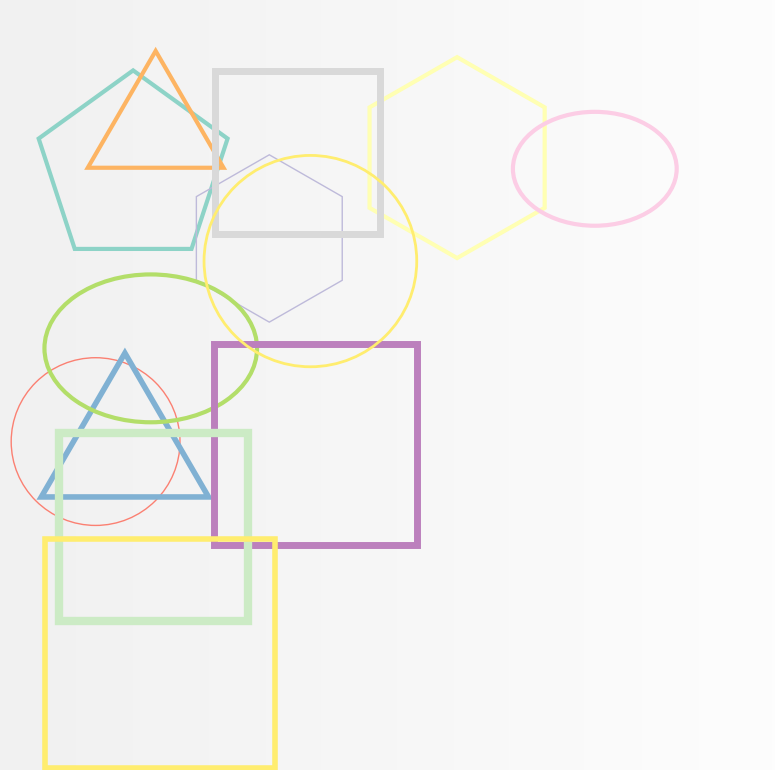[{"shape": "pentagon", "thickness": 1.5, "radius": 0.64, "center": [0.172, 0.78]}, {"shape": "hexagon", "thickness": 1.5, "radius": 0.65, "center": [0.59, 0.795]}, {"shape": "hexagon", "thickness": 0.5, "radius": 0.54, "center": [0.347, 0.69]}, {"shape": "circle", "thickness": 0.5, "radius": 0.54, "center": [0.123, 0.427]}, {"shape": "triangle", "thickness": 2, "radius": 0.62, "center": [0.161, 0.417]}, {"shape": "triangle", "thickness": 1.5, "radius": 0.51, "center": [0.201, 0.833]}, {"shape": "oval", "thickness": 1.5, "radius": 0.69, "center": [0.195, 0.548]}, {"shape": "oval", "thickness": 1.5, "radius": 0.53, "center": [0.767, 0.781]}, {"shape": "square", "thickness": 2.5, "radius": 0.53, "center": [0.384, 0.802]}, {"shape": "square", "thickness": 2.5, "radius": 0.65, "center": [0.407, 0.423]}, {"shape": "square", "thickness": 3, "radius": 0.61, "center": [0.198, 0.316]}, {"shape": "circle", "thickness": 1, "radius": 0.69, "center": [0.401, 0.661]}, {"shape": "square", "thickness": 2, "radius": 0.74, "center": [0.206, 0.151]}]